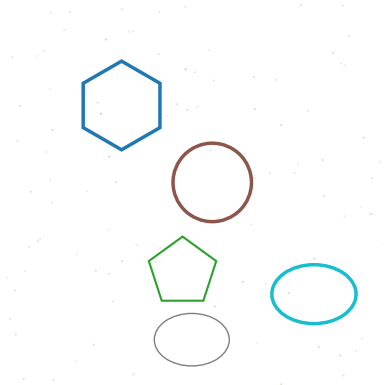[{"shape": "hexagon", "thickness": 2.5, "radius": 0.58, "center": [0.316, 0.726]}, {"shape": "pentagon", "thickness": 1.5, "radius": 0.46, "center": [0.474, 0.293]}, {"shape": "circle", "thickness": 2.5, "radius": 0.51, "center": [0.551, 0.526]}, {"shape": "oval", "thickness": 1, "radius": 0.49, "center": [0.498, 0.118]}, {"shape": "oval", "thickness": 2.5, "radius": 0.55, "center": [0.815, 0.236]}]